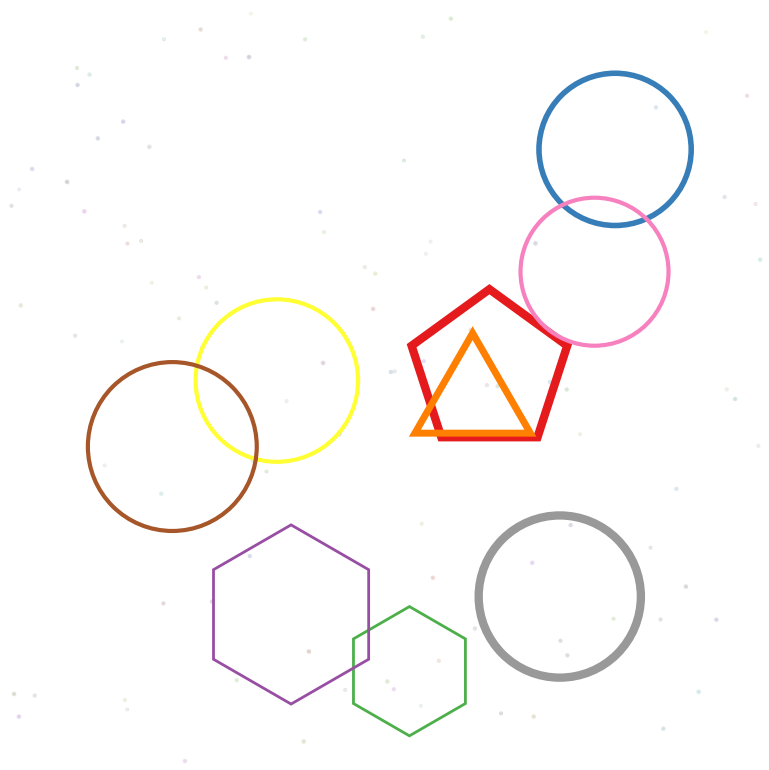[{"shape": "pentagon", "thickness": 3, "radius": 0.53, "center": [0.636, 0.518]}, {"shape": "circle", "thickness": 2, "radius": 0.49, "center": [0.799, 0.806]}, {"shape": "hexagon", "thickness": 1, "radius": 0.42, "center": [0.532, 0.128]}, {"shape": "hexagon", "thickness": 1, "radius": 0.58, "center": [0.378, 0.202]}, {"shape": "triangle", "thickness": 2.5, "radius": 0.43, "center": [0.614, 0.481]}, {"shape": "circle", "thickness": 1.5, "radius": 0.53, "center": [0.36, 0.506]}, {"shape": "circle", "thickness": 1.5, "radius": 0.55, "center": [0.224, 0.42]}, {"shape": "circle", "thickness": 1.5, "radius": 0.48, "center": [0.772, 0.647]}, {"shape": "circle", "thickness": 3, "radius": 0.53, "center": [0.727, 0.225]}]